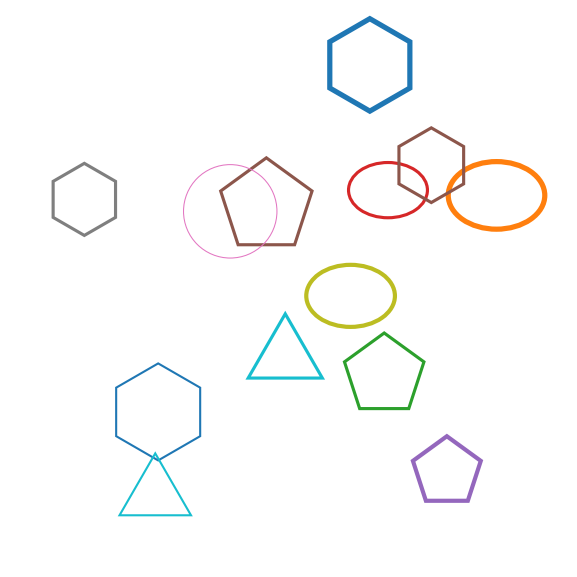[{"shape": "hexagon", "thickness": 1, "radius": 0.42, "center": [0.274, 0.286]}, {"shape": "hexagon", "thickness": 2.5, "radius": 0.4, "center": [0.64, 0.887]}, {"shape": "oval", "thickness": 2.5, "radius": 0.42, "center": [0.86, 0.661]}, {"shape": "pentagon", "thickness": 1.5, "radius": 0.36, "center": [0.665, 0.35]}, {"shape": "oval", "thickness": 1.5, "radius": 0.34, "center": [0.672, 0.67]}, {"shape": "pentagon", "thickness": 2, "radius": 0.31, "center": [0.774, 0.182]}, {"shape": "hexagon", "thickness": 1.5, "radius": 0.32, "center": [0.747, 0.713]}, {"shape": "pentagon", "thickness": 1.5, "radius": 0.42, "center": [0.461, 0.643]}, {"shape": "circle", "thickness": 0.5, "radius": 0.4, "center": [0.399, 0.633]}, {"shape": "hexagon", "thickness": 1.5, "radius": 0.31, "center": [0.146, 0.654]}, {"shape": "oval", "thickness": 2, "radius": 0.38, "center": [0.607, 0.487]}, {"shape": "triangle", "thickness": 1.5, "radius": 0.37, "center": [0.494, 0.382]}, {"shape": "triangle", "thickness": 1, "radius": 0.36, "center": [0.269, 0.143]}]